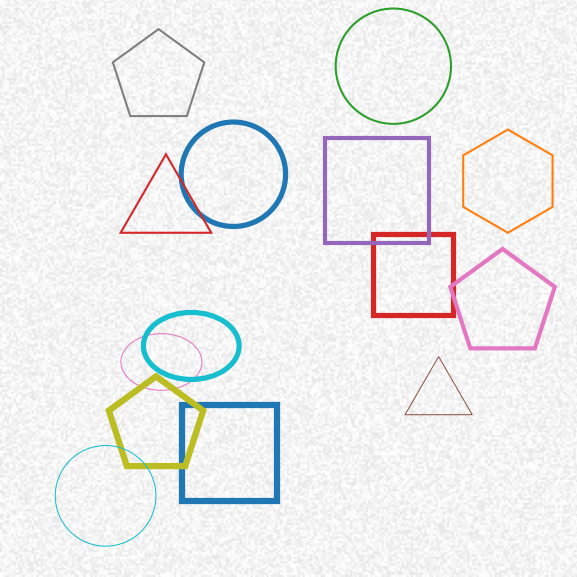[{"shape": "circle", "thickness": 2.5, "radius": 0.45, "center": [0.404, 0.697]}, {"shape": "square", "thickness": 3, "radius": 0.41, "center": [0.397, 0.215]}, {"shape": "hexagon", "thickness": 1, "radius": 0.45, "center": [0.879, 0.685]}, {"shape": "circle", "thickness": 1, "radius": 0.5, "center": [0.681, 0.885]}, {"shape": "square", "thickness": 2.5, "radius": 0.35, "center": [0.715, 0.524]}, {"shape": "triangle", "thickness": 1, "radius": 0.45, "center": [0.287, 0.641]}, {"shape": "square", "thickness": 2, "radius": 0.45, "center": [0.653, 0.67]}, {"shape": "triangle", "thickness": 0.5, "radius": 0.34, "center": [0.76, 0.315]}, {"shape": "pentagon", "thickness": 2, "radius": 0.48, "center": [0.87, 0.473]}, {"shape": "oval", "thickness": 0.5, "radius": 0.35, "center": [0.28, 0.372]}, {"shape": "pentagon", "thickness": 1, "radius": 0.42, "center": [0.275, 0.865]}, {"shape": "pentagon", "thickness": 3, "radius": 0.43, "center": [0.27, 0.262]}, {"shape": "oval", "thickness": 2.5, "radius": 0.41, "center": [0.331, 0.4]}, {"shape": "circle", "thickness": 0.5, "radius": 0.44, "center": [0.183, 0.141]}]